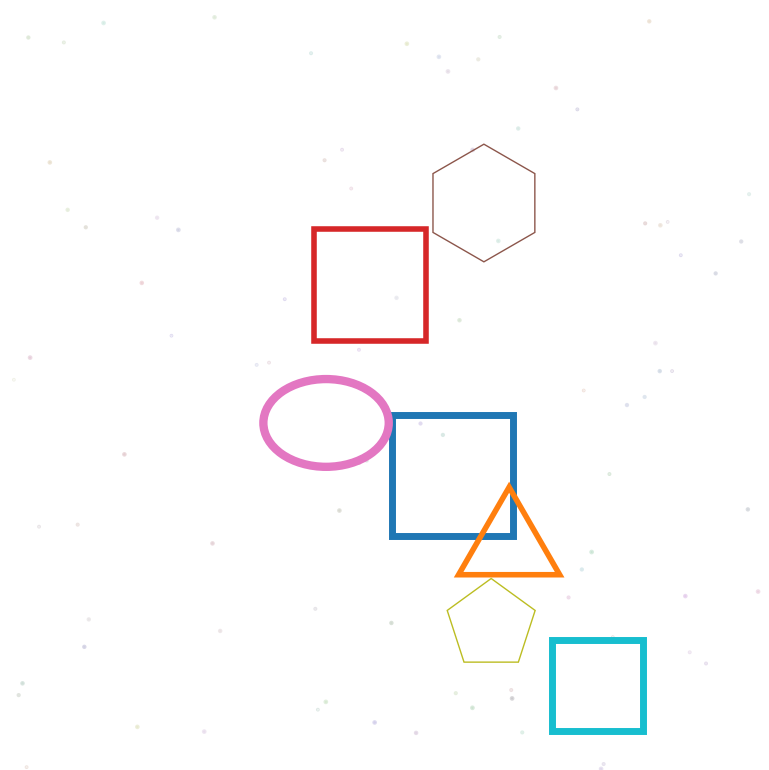[{"shape": "square", "thickness": 2.5, "radius": 0.39, "center": [0.588, 0.382]}, {"shape": "triangle", "thickness": 2, "radius": 0.38, "center": [0.661, 0.291]}, {"shape": "square", "thickness": 2, "radius": 0.36, "center": [0.481, 0.63]}, {"shape": "hexagon", "thickness": 0.5, "radius": 0.38, "center": [0.628, 0.736]}, {"shape": "oval", "thickness": 3, "radius": 0.41, "center": [0.423, 0.451]}, {"shape": "pentagon", "thickness": 0.5, "radius": 0.3, "center": [0.638, 0.189]}, {"shape": "square", "thickness": 2.5, "radius": 0.29, "center": [0.776, 0.109]}]